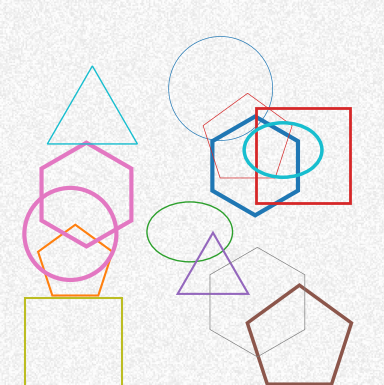[{"shape": "circle", "thickness": 0.5, "radius": 0.68, "center": [0.573, 0.77]}, {"shape": "hexagon", "thickness": 3, "radius": 0.64, "center": [0.663, 0.569]}, {"shape": "pentagon", "thickness": 1.5, "radius": 0.51, "center": [0.196, 0.315]}, {"shape": "oval", "thickness": 1, "radius": 0.56, "center": [0.493, 0.398]}, {"shape": "square", "thickness": 2, "radius": 0.61, "center": [0.788, 0.596]}, {"shape": "pentagon", "thickness": 0.5, "radius": 0.61, "center": [0.643, 0.636]}, {"shape": "triangle", "thickness": 1.5, "radius": 0.53, "center": [0.553, 0.29]}, {"shape": "pentagon", "thickness": 2.5, "radius": 0.71, "center": [0.778, 0.117]}, {"shape": "circle", "thickness": 3, "radius": 0.6, "center": [0.183, 0.392]}, {"shape": "hexagon", "thickness": 3, "radius": 0.67, "center": [0.225, 0.495]}, {"shape": "hexagon", "thickness": 0.5, "radius": 0.71, "center": [0.669, 0.215]}, {"shape": "square", "thickness": 1.5, "radius": 0.63, "center": [0.191, 0.101]}, {"shape": "triangle", "thickness": 1, "radius": 0.68, "center": [0.24, 0.694]}, {"shape": "oval", "thickness": 2.5, "radius": 0.51, "center": [0.735, 0.61]}]